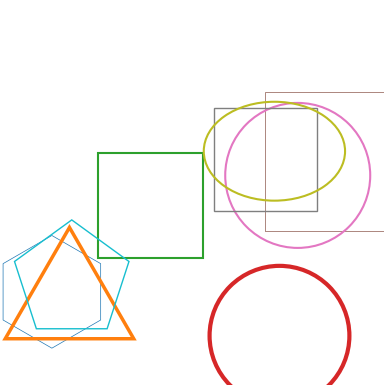[{"shape": "hexagon", "thickness": 0.5, "radius": 0.73, "center": [0.135, 0.242]}, {"shape": "triangle", "thickness": 2.5, "radius": 0.96, "center": [0.18, 0.217]}, {"shape": "square", "thickness": 1.5, "radius": 0.68, "center": [0.391, 0.466]}, {"shape": "circle", "thickness": 3, "radius": 0.91, "center": [0.726, 0.128]}, {"shape": "square", "thickness": 0.5, "radius": 0.9, "center": [0.869, 0.58]}, {"shape": "circle", "thickness": 1.5, "radius": 0.94, "center": [0.773, 0.544]}, {"shape": "square", "thickness": 1, "radius": 0.67, "center": [0.69, 0.585]}, {"shape": "oval", "thickness": 1.5, "radius": 0.92, "center": [0.713, 0.607]}, {"shape": "pentagon", "thickness": 1, "radius": 0.78, "center": [0.186, 0.273]}]